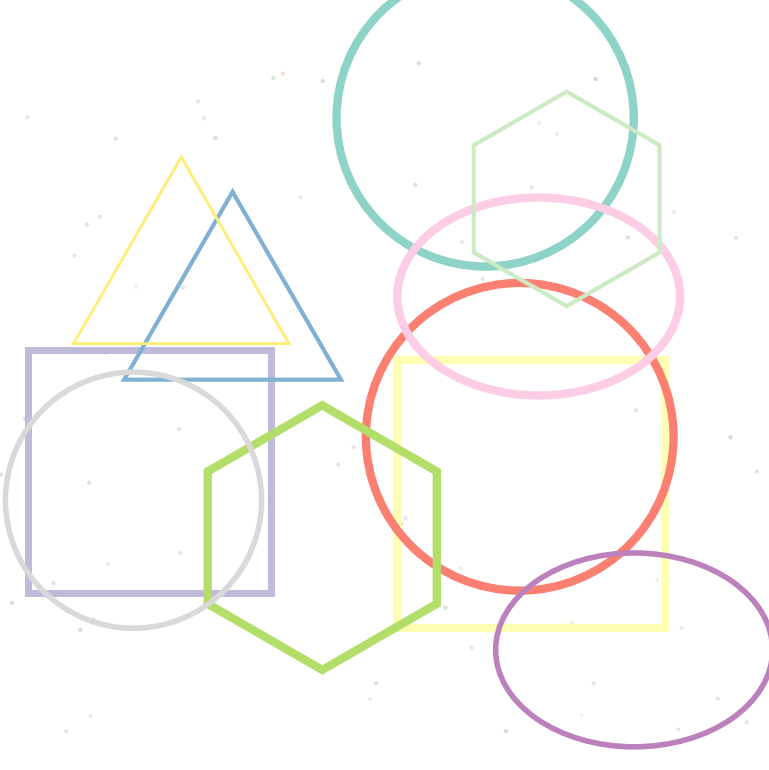[{"shape": "circle", "thickness": 3, "radius": 0.97, "center": [0.63, 0.847]}, {"shape": "square", "thickness": 3, "radius": 0.87, "center": [0.689, 0.358]}, {"shape": "square", "thickness": 2.5, "radius": 0.79, "center": [0.194, 0.388]}, {"shape": "circle", "thickness": 3, "radius": 1.0, "center": [0.675, 0.433]}, {"shape": "triangle", "thickness": 1.5, "radius": 0.81, "center": [0.302, 0.588]}, {"shape": "hexagon", "thickness": 3, "radius": 0.86, "center": [0.419, 0.302]}, {"shape": "oval", "thickness": 3, "radius": 0.92, "center": [0.7, 0.615]}, {"shape": "circle", "thickness": 2, "radius": 0.83, "center": [0.173, 0.35]}, {"shape": "oval", "thickness": 2, "radius": 0.9, "center": [0.824, 0.156]}, {"shape": "hexagon", "thickness": 1.5, "radius": 0.7, "center": [0.736, 0.742]}, {"shape": "triangle", "thickness": 1, "radius": 0.81, "center": [0.235, 0.635]}]